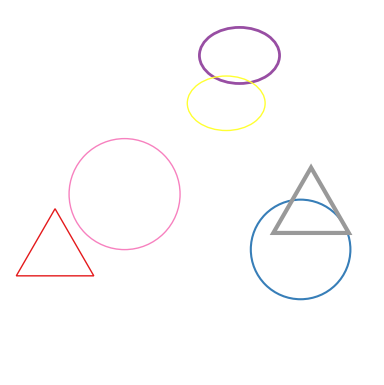[{"shape": "triangle", "thickness": 1, "radius": 0.58, "center": [0.143, 0.342]}, {"shape": "circle", "thickness": 1.5, "radius": 0.65, "center": [0.781, 0.352]}, {"shape": "oval", "thickness": 2, "radius": 0.52, "center": [0.622, 0.856]}, {"shape": "oval", "thickness": 1, "radius": 0.51, "center": [0.588, 0.732]}, {"shape": "circle", "thickness": 1, "radius": 0.72, "center": [0.324, 0.496]}, {"shape": "triangle", "thickness": 3, "radius": 0.57, "center": [0.808, 0.452]}]